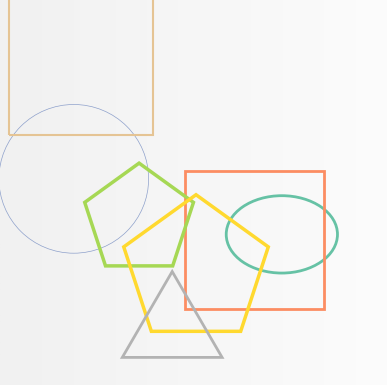[{"shape": "oval", "thickness": 2, "radius": 0.72, "center": [0.727, 0.391]}, {"shape": "square", "thickness": 2, "radius": 0.9, "center": [0.657, 0.376]}, {"shape": "circle", "thickness": 0.5, "radius": 0.97, "center": [0.19, 0.535]}, {"shape": "pentagon", "thickness": 2.5, "radius": 0.74, "center": [0.359, 0.429]}, {"shape": "pentagon", "thickness": 2.5, "radius": 0.98, "center": [0.506, 0.298]}, {"shape": "square", "thickness": 1.5, "radius": 0.93, "center": [0.209, 0.835]}, {"shape": "triangle", "thickness": 2, "radius": 0.74, "center": [0.444, 0.146]}]